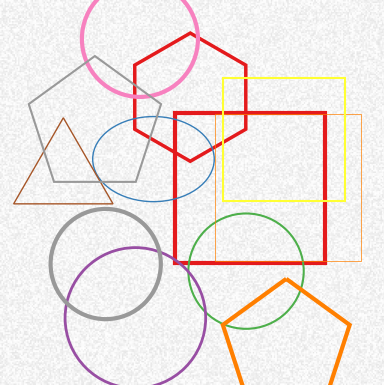[{"shape": "hexagon", "thickness": 2.5, "radius": 0.83, "center": [0.494, 0.748]}, {"shape": "square", "thickness": 3, "radius": 0.97, "center": [0.649, 0.511]}, {"shape": "oval", "thickness": 1, "radius": 0.79, "center": [0.399, 0.587]}, {"shape": "circle", "thickness": 1.5, "radius": 0.75, "center": [0.639, 0.296]}, {"shape": "circle", "thickness": 2, "radius": 0.91, "center": [0.352, 0.174]}, {"shape": "pentagon", "thickness": 3, "radius": 0.87, "center": [0.744, 0.103]}, {"shape": "square", "thickness": 0.5, "radius": 0.95, "center": [0.748, 0.512]}, {"shape": "square", "thickness": 1.5, "radius": 0.8, "center": [0.738, 0.637]}, {"shape": "triangle", "thickness": 1, "radius": 0.75, "center": [0.164, 0.545]}, {"shape": "circle", "thickness": 3, "radius": 0.75, "center": [0.363, 0.899]}, {"shape": "circle", "thickness": 3, "radius": 0.72, "center": [0.275, 0.314]}, {"shape": "pentagon", "thickness": 1.5, "radius": 0.9, "center": [0.247, 0.674]}]